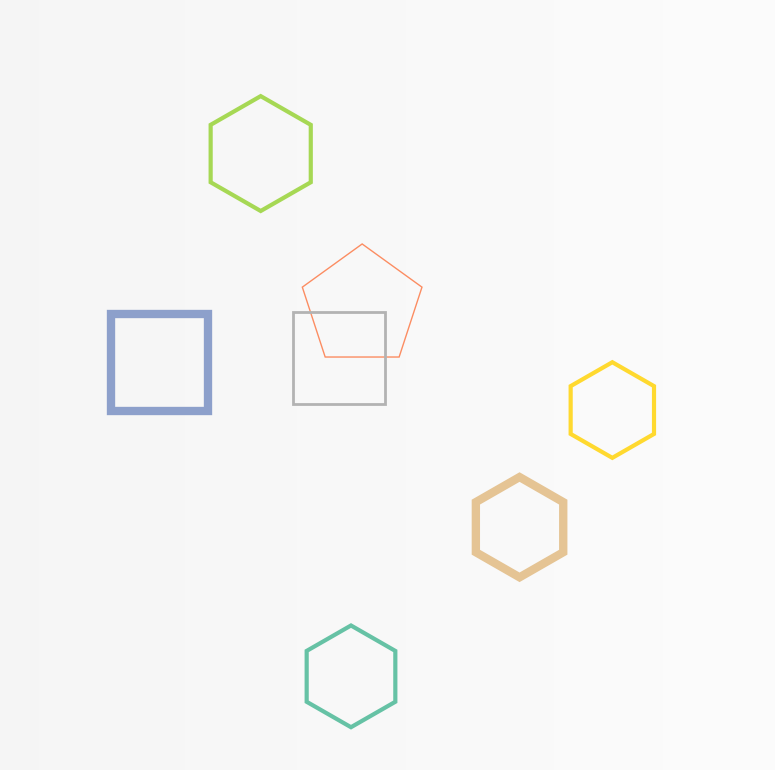[{"shape": "hexagon", "thickness": 1.5, "radius": 0.33, "center": [0.453, 0.122]}, {"shape": "pentagon", "thickness": 0.5, "radius": 0.41, "center": [0.467, 0.602]}, {"shape": "square", "thickness": 3, "radius": 0.31, "center": [0.206, 0.53]}, {"shape": "hexagon", "thickness": 1.5, "radius": 0.37, "center": [0.336, 0.801]}, {"shape": "hexagon", "thickness": 1.5, "radius": 0.31, "center": [0.79, 0.467]}, {"shape": "hexagon", "thickness": 3, "radius": 0.33, "center": [0.67, 0.315]}, {"shape": "square", "thickness": 1, "radius": 0.3, "center": [0.437, 0.535]}]